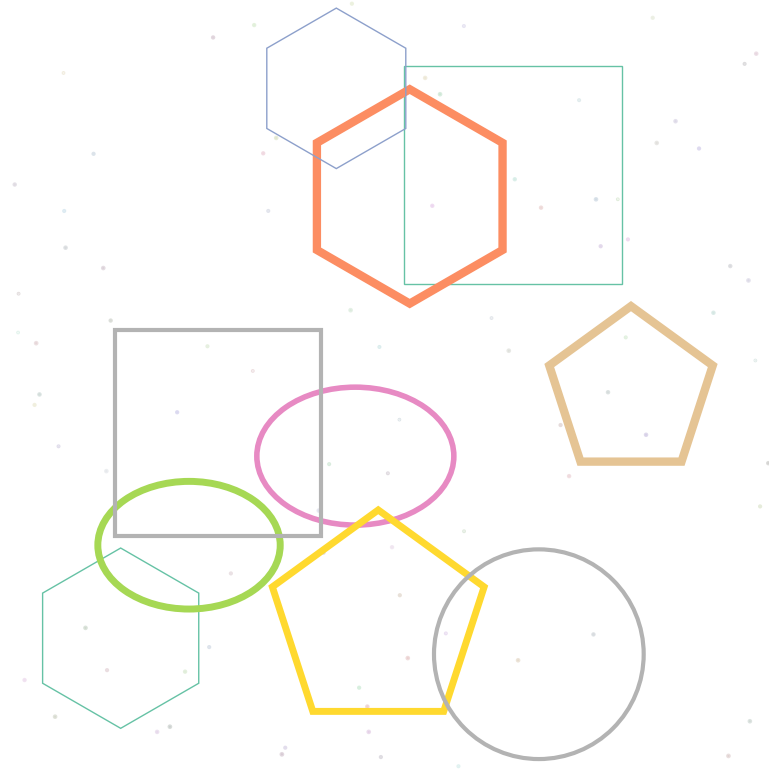[{"shape": "hexagon", "thickness": 0.5, "radius": 0.59, "center": [0.157, 0.171]}, {"shape": "square", "thickness": 0.5, "radius": 0.71, "center": [0.667, 0.773]}, {"shape": "hexagon", "thickness": 3, "radius": 0.7, "center": [0.532, 0.745]}, {"shape": "hexagon", "thickness": 0.5, "radius": 0.52, "center": [0.437, 0.885]}, {"shape": "oval", "thickness": 2, "radius": 0.64, "center": [0.461, 0.408]}, {"shape": "oval", "thickness": 2.5, "radius": 0.59, "center": [0.245, 0.292]}, {"shape": "pentagon", "thickness": 2.5, "radius": 0.72, "center": [0.491, 0.193]}, {"shape": "pentagon", "thickness": 3, "radius": 0.56, "center": [0.819, 0.491]}, {"shape": "square", "thickness": 1.5, "radius": 0.67, "center": [0.283, 0.438]}, {"shape": "circle", "thickness": 1.5, "radius": 0.68, "center": [0.7, 0.15]}]